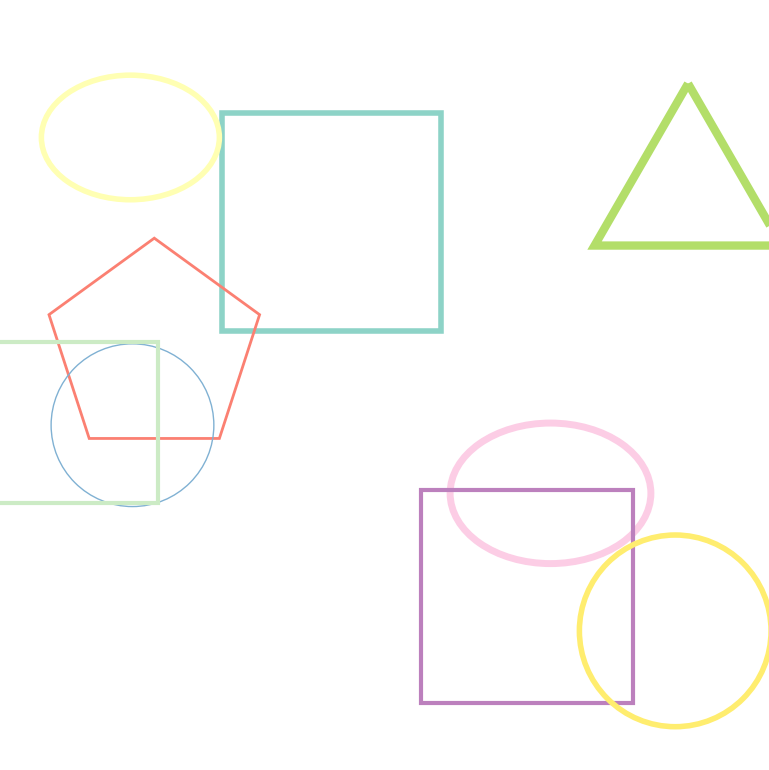[{"shape": "square", "thickness": 2, "radius": 0.71, "center": [0.431, 0.712]}, {"shape": "oval", "thickness": 2, "radius": 0.58, "center": [0.169, 0.821]}, {"shape": "pentagon", "thickness": 1, "radius": 0.72, "center": [0.2, 0.547]}, {"shape": "circle", "thickness": 0.5, "radius": 0.53, "center": [0.172, 0.448]}, {"shape": "triangle", "thickness": 3, "radius": 0.7, "center": [0.894, 0.751]}, {"shape": "oval", "thickness": 2.5, "radius": 0.65, "center": [0.715, 0.359]}, {"shape": "square", "thickness": 1.5, "radius": 0.69, "center": [0.685, 0.225]}, {"shape": "square", "thickness": 1.5, "radius": 0.52, "center": [0.101, 0.452]}, {"shape": "circle", "thickness": 2, "radius": 0.62, "center": [0.877, 0.181]}]